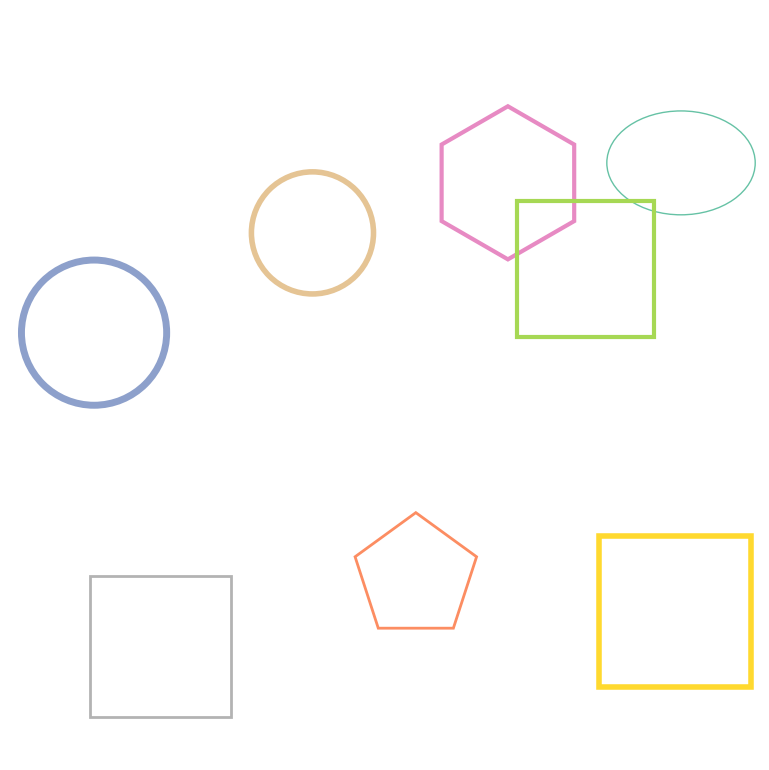[{"shape": "oval", "thickness": 0.5, "radius": 0.48, "center": [0.884, 0.788]}, {"shape": "pentagon", "thickness": 1, "radius": 0.41, "center": [0.54, 0.251]}, {"shape": "circle", "thickness": 2.5, "radius": 0.47, "center": [0.122, 0.568]}, {"shape": "hexagon", "thickness": 1.5, "radius": 0.5, "center": [0.66, 0.763]}, {"shape": "square", "thickness": 1.5, "radius": 0.44, "center": [0.761, 0.651]}, {"shape": "square", "thickness": 2, "radius": 0.49, "center": [0.877, 0.206]}, {"shape": "circle", "thickness": 2, "radius": 0.4, "center": [0.406, 0.698]}, {"shape": "square", "thickness": 1, "radius": 0.46, "center": [0.208, 0.161]}]